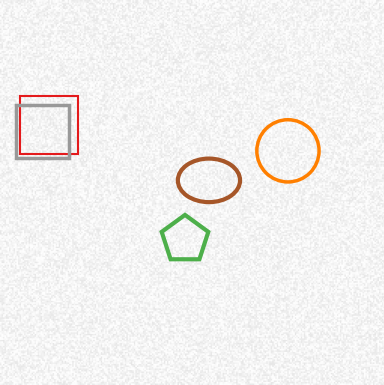[{"shape": "square", "thickness": 1.5, "radius": 0.38, "center": [0.128, 0.676]}, {"shape": "pentagon", "thickness": 3, "radius": 0.32, "center": [0.481, 0.378]}, {"shape": "circle", "thickness": 2.5, "radius": 0.4, "center": [0.748, 0.608]}, {"shape": "oval", "thickness": 3, "radius": 0.4, "center": [0.543, 0.532]}, {"shape": "square", "thickness": 2.5, "radius": 0.34, "center": [0.109, 0.659]}]